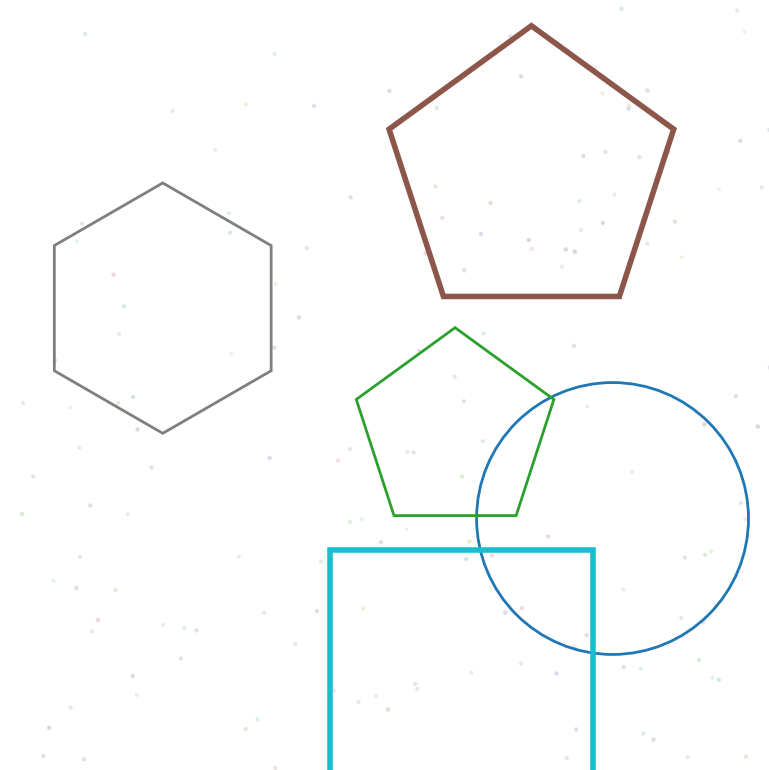[{"shape": "circle", "thickness": 1, "radius": 0.88, "center": [0.796, 0.327]}, {"shape": "pentagon", "thickness": 1, "radius": 0.67, "center": [0.591, 0.44]}, {"shape": "pentagon", "thickness": 2, "radius": 0.97, "center": [0.69, 0.772]}, {"shape": "hexagon", "thickness": 1, "radius": 0.81, "center": [0.211, 0.6]}, {"shape": "square", "thickness": 2, "radius": 0.85, "center": [0.599, 0.115]}]